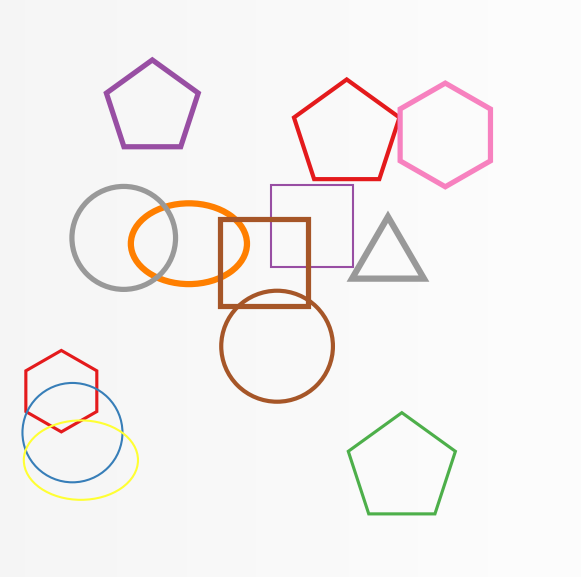[{"shape": "pentagon", "thickness": 2, "radius": 0.48, "center": [0.597, 0.766]}, {"shape": "hexagon", "thickness": 1.5, "radius": 0.35, "center": [0.106, 0.322]}, {"shape": "circle", "thickness": 1, "radius": 0.43, "center": [0.125, 0.25]}, {"shape": "pentagon", "thickness": 1.5, "radius": 0.48, "center": [0.691, 0.188]}, {"shape": "square", "thickness": 1, "radius": 0.36, "center": [0.536, 0.607]}, {"shape": "pentagon", "thickness": 2.5, "radius": 0.42, "center": [0.262, 0.812]}, {"shape": "oval", "thickness": 3, "radius": 0.5, "center": [0.325, 0.577]}, {"shape": "oval", "thickness": 1, "radius": 0.49, "center": [0.139, 0.202]}, {"shape": "square", "thickness": 2.5, "radius": 0.38, "center": [0.455, 0.544]}, {"shape": "circle", "thickness": 2, "radius": 0.48, "center": [0.477, 0.4]}, {"shape": "hexagon", "thickness": 2.5, "radius": 0.45, "center": [0.766, 0.765]}, {"shape": "triangle", "thickness": 3, "radius": 0.36, "center": [0.667, 0.552]}, {"shape": "circle", "thickness": 2.5, "radius": 0.45, "center": [0.213, 0.587]}]